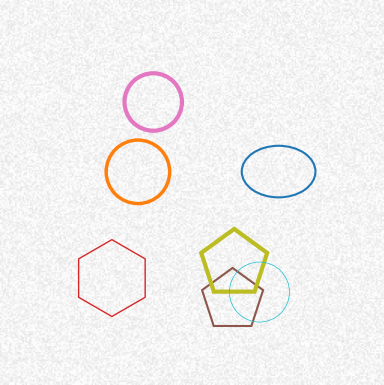[{"shape": "oval", "thickness": 1.5, "radius": 0.48, "center": [0.724, 0.554]}, {"shape": "circle", "thickness": 2.5, "radius": 0.41, "center": [0.358, 0.554]}, {"shape": "hexagon", "thickness": 1, "radius": 0.5, "center": [0.291, 0.278]}, {"shape": "pentagon", "thickness": 1.5, "radius": 0.42, "center": [0.604, 0.221]}, {"shape": "circle", "thickness": 3, "radius": 0.37, "center": [0.398, 0.735]}, {"shape": "pentagon", "thickness": 3, "radius": 0.45, "center": [0.608, 0.315]}, {"shape": "circle", "thickness": 0.5, "radius": 0.39, "center": [0.674, 0.241]}]